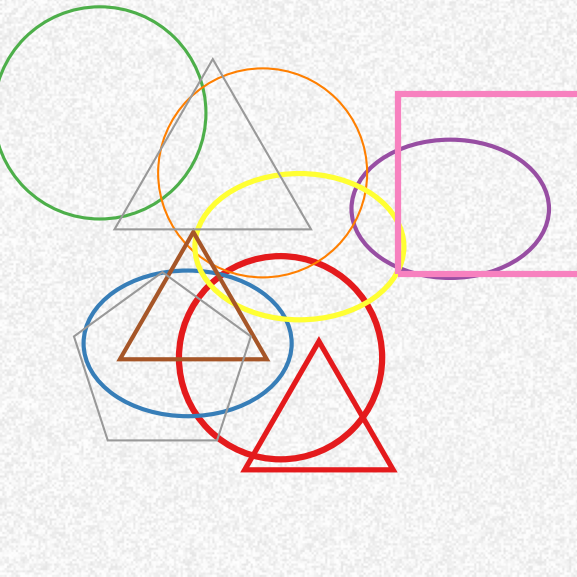[{"shape": "circle", "thickness": 3, "radius": 0.88, "center": [0.486, 0.38]}, {"shape": "triangle", "thickness": 2.5, "radius": 0.74, "center": [0.552, 0.26]}, {"shape": "oval", "thickness": 2, "radius": 0.9, "center": [0.325, 0.405]}, {"shape": "circle", "thickness": 1.5, "radius": 0.92, "center": [0.173, 0.804]}, {"shape": "oval", "thickness": 2, "radius": 0.85, "center": [0.78, 0.638]}, {"shape": "circle", "thickness": 1, "radius": 0.9, "center": [0.455, 0.7]}, {"shape": "oval", "thickness": 2.5, "radius": 0.9, "center": [0.518, 0.572]}, {"shape": "triangle", "thickness": 2, "radius": 0.73, "center": [0.335, 0.45]}, {"shape": "square", "thickness": 3, "radius": 0.78, "center": [0.845, 0.68]}, {"shape": "pentagon", "thickness": 1, "radius": 0.81, "center": [0.281, 0.367]}, {"shape": "triangle", "thickness": 1, "radius": 0.98, "center": [0.368, 0.7]}]